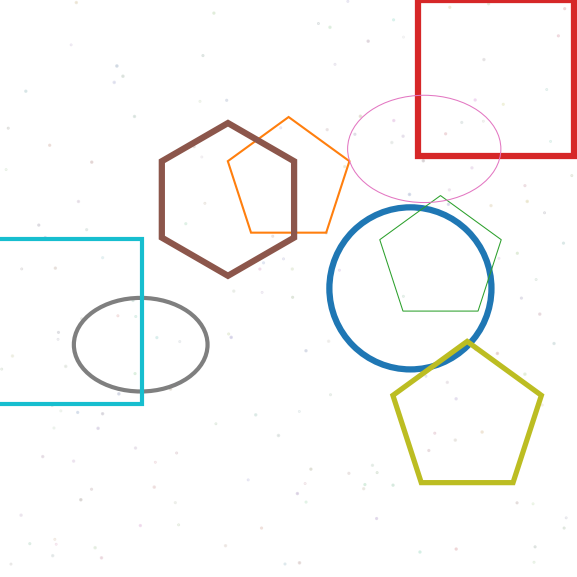[{"shape": "circle", "thickness": 3, "radius": 0.7, "center": [0.711, 0.5]}, {"shape": "pentagon", "thickness": 1, "radius": 0.55, "center": [0.5, 0.686]}, {"shape": "pentagon", "thickness": 0.5, "radius": 0.55, "center": [0.763, 0.55]}, {"shape": "square", "thickness": 3, "radius": 0.68, "center": [0.859, 0.864]}, {"shape": "hexagon", "thickness": 3, "radius": 0.66, "center": [0.395, 0.654]}, {"shape": "oval", "thickness": 0.5, "radius": 0.66, "center": [0.735, 0.741]}, {"shape": "oval", "thickness": 2, "radius": 0.58, "center": [0.244, 0.402]}, {"shape": "pentagon", "thickness": 2.5, "radius": 0.68, "center": [0.809, 0.273]}, {"shape": "square", "thickness": 2, "radius": 0.71, "center": [0.104, 0.443]}]